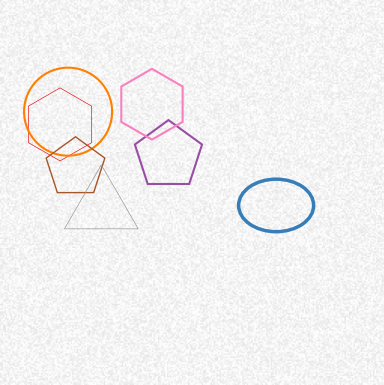[{"shape": "hexagon", "thickness": 0.5, "radius": 0.47, "center": [0.156, 0.677]}, {"shape": "oval", "thickness": 2.5, "radius": 0.49, "center": [0.717, 0.466]}, {"shape": "pentagon", "thickness": 1.5, "radius": 0.46, "center": [0.438, 0.596]}, {"shape": "circle", "thickness": 1.5, "radius": 0.57, "center": [0.177, 0.71]}, {"shape": "pentagon", "thickness": 1, "radius": 0.4, "center": [0.196, 0.565]}, {"shape": "hexagon", "thickness": 1.5, "radius": 0.46, "center": [0.395, 0.729]}, {"shape": "triangle", "thickness": 0.5, "radius": 0.55, "center": [0.263, 0.461]}]